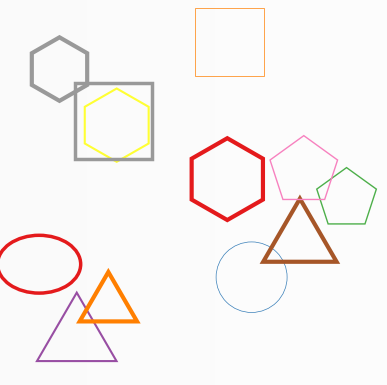[{"shape": "hexagon", "thickness": 3, "radius": 0.53, "center": [0.587, 0.535]}, {"shape": "oval", "thickness": 2.5, "radius": 0.54, "center": [0.101, 0.314]}, {"shape": "circle", "thickness": 0.5, "radius": 0.46, "center": [0.649, 0.28]}, {"shape": "pentagon", "thickness": 1, "radius": 0.4, "center": [0.894, 0.484]}, {"shape": "triangle", "thickness": 1.5, "radius": 0.59, "center": [0.198, 0.121]}, {"shape": "square", "thickness": 0.5, "radius": 0.44, "center": [0.591, 0.891]}, {"shape": "triangle", "thickness": 3, "radius": 0.43, "center": [0.28, 0.208]}, {"shape": "hexagon", "thickness": 1.5, "radius": 0.48, "center": [0.301, 0.675]}, {"shape": "triangle", "thickness": 3, "radius": 0.55, "center": [0.774, 0.375]}, {"shape": "pentagon", "thickness": 1, "radius": 0.46, "center": [0.784, 0.556]}, {"shape": "hexagon", "thickness": 3, "radius": 0.41, "center": [0.154, 0.821]}, {"shape": "square", "thickness": 2.5, "radius": 0.5, "center": [0.292, 0.685]}]